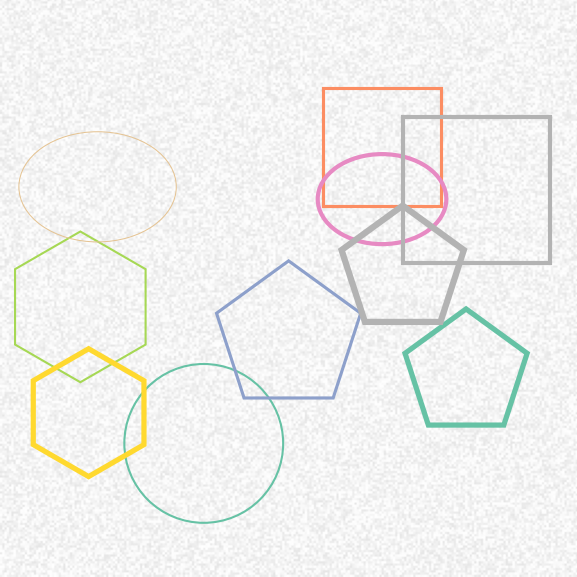[{"shape": "pentagon", "thickness": 2.5, "radius": 0.56, "center": [0.807, 0.353]}, {"shape": "circle", "thickness": 1, "radius": 0.69, "center": [0.353, 0.231]}, {"shape": "square", "thickness": 1.5, "radius": 0.51, "center": [0.661, 0.745]}, {"shape": "pentagon", "thickness": 1.5, "radius": 0.66, "center": [0.5, 0.416]}, {"shape": "oval", "thickness": 2, "radius": 0.56, "center": [0.662, 0.654]}, {"shape": "hexagon", "thickness": 1, "radius": 0.65, "center": [0.139, 0.468]}, {"shape": "hexagon", "thickness": 2.5, "radius": 0.55, "center": [0.153, 0.285]}, {"shape": "oval", "thickness": 0.5, "radius": 0.68, "center": [0.169, 0.676]}, {"shape": "pentagon", "thickness": 3, "radius": 0.56, "center": [0.697, 0.532]}, {"shape": "square", "thickness": 2, "radius": 0.63, "center": [0.825, 0.67]}]